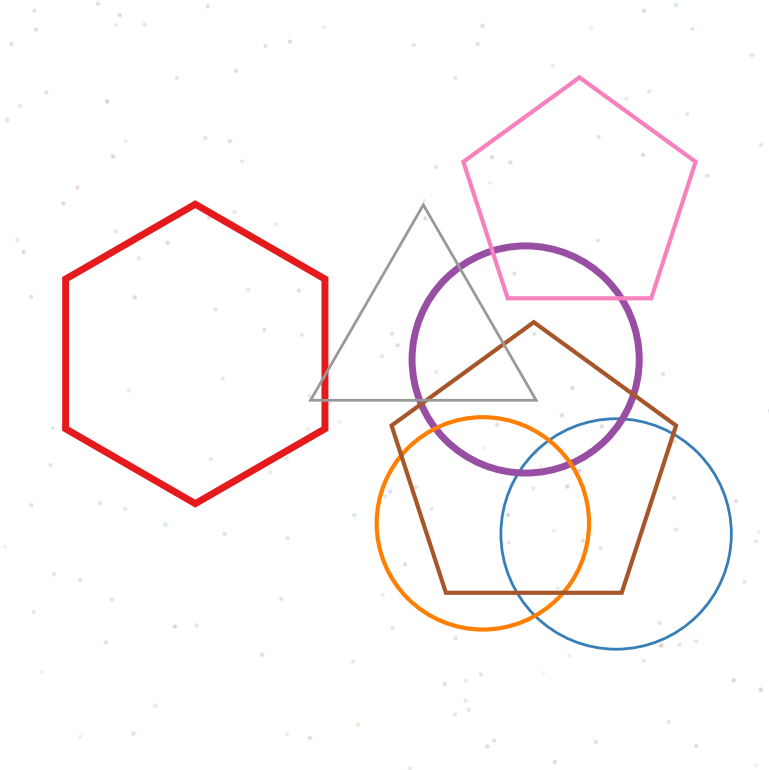[{"shape": "hexagon", "thickness": 2.5, "radius": 0.97, "center": [0.254, 0.54]}, {"shape": "circle", "thickness": 1, "radius": 0.75, "center": [0.8, 0.307]}, {"shape": "circle", "thickness": 2.5, "radius": 0.74, "center": [0.683, 0.533]}, {"shape": "circle", "thickness": 1.5, "radius": 0.69, "center": [0.627, 0.32]}, {"shape": "pentagon", "thickness": 1.5, "radius": 0.97, "center": [0.693, 0.387]}, {"shape": "pentagon", "thickness": 1.5, "radius": 0.79, "center": [0.753, 0.741]}, {"shape": "triangle", "thickness": 1, "radius": 0.85, "center": [0.55, 0.565]}]